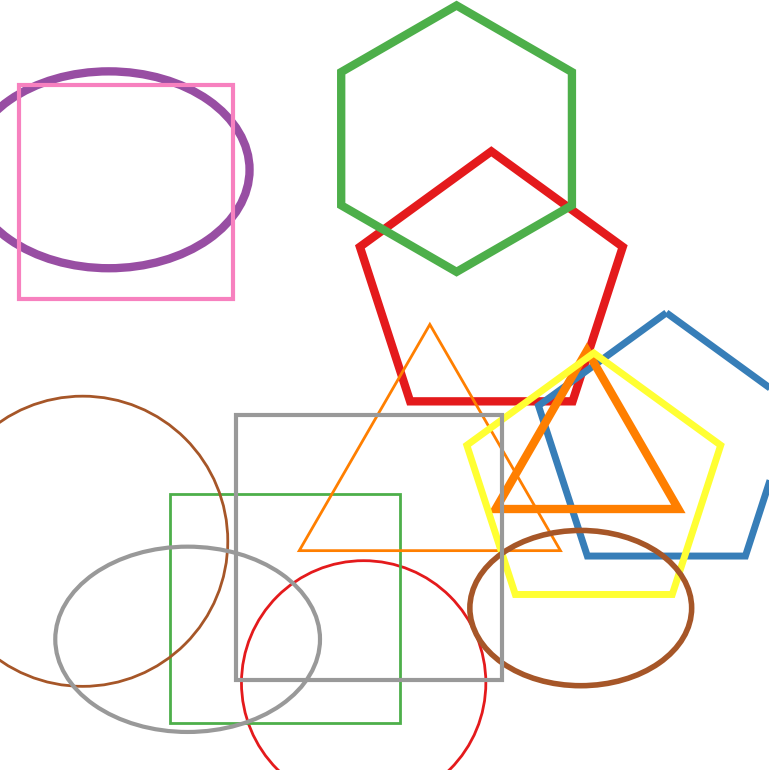[{"shape": "circle", "thickness": 1, "radius": 0.79, "center": [0.472, 0.113]}, {"shape": "pentagon", "thickness": 3, "radius": 0.9, "center": [0.638, 0.624]}, {"shape": "pentagon", "thickness": 2.5, "radius": 0.87, "center": [0.865, 0.419]}, {"shape": "hexagon", "thickness": 3, "radius": 0.87, "center": [0.593, 0.82]}, {"shape": "square", "thickness": 1, "radius": 0.75, "center": [0.37, 0.21]}, {"shape": "oval", "thickness": 3, "radius": 0.91, "center": [0.141, 0.779]}, {"shape": "triangle", "thickness": 1, "radius": 0.98, "center": [0.558, 0.383]}, {"shape": "triangle", "thickness": 3, "radius": 0.69, "center": [0.762, 0.407]}, {"shape": "pentagon", "thickness": 2.5, "radius": 0.87, "center": [0.771, 0.368]}, {"shape": "circle", "thickness": 1, "radius": 0.94, "center": [0.107, 0.297]}, {"shape": "oval", "thickness": 2, "radius": 0.72, "center": [0.754, 0.21]}, {"shape": "square", "thickness": 1.5, "radius": 0.7, "center": [0.164, 0.751]}, {"shape": "oval", "thickness": 1.5, "radius": 0.86, "center": [0.244, 0.17]}, {"shape": "square", "thickness": 1.5, "radius": 0.86, "center": [0.479, 0.289]}]